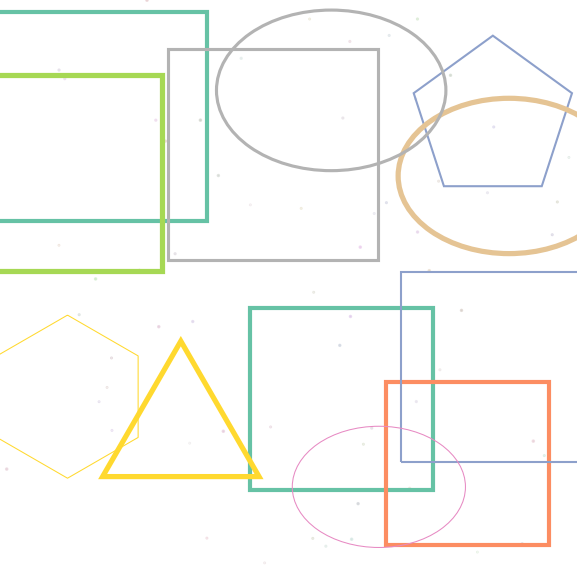[{"shape": "square", "thickness": 2, "radius": 0.91, "center": [0.177, 0.798]}, {"shape": "square", "thickness": 2, "radius": 0.79, "center": [0.592, 0.308]}, {"shape": "square", "thickness": 2, "radius": 0.71, "center": [0.809, 0.197]}, {"shape": "square", "thickness": 1, "radius": 0.82, "center": [0.859, 0.364]}, {"shape": "pentagon", "thickness": 1, "radius": 0.72, "center": [0.853, 0.793]}, {"shape": "oval", "thickness": 0.5, "radius": 0.75, "center": [0.656, 0.156]}, {"shape": "square", "thickness": 2.5, "radius": 0.85, "center": [0.112, 0.7]}, {"shape": "triangle", "thickness": 2.5, "radius": 0.78, "center": [0.313, 0.252]}, {"shape": "hexagon", "thickness": 0.5, "radius": 0.71, "center": [0.117, 0.312]}, {"shape": "oval", "thickness": 2.5, "radius": 0.96, "center": [0.882, 0.694]}, {"shape": "square", "thickness": 1.5, "radius": 0.91, "center": [0.472, 0.731]}, {"shape": "oval", "thickness": 1.5, "radius": 0.99, "center": [0.573, 0.843]}]